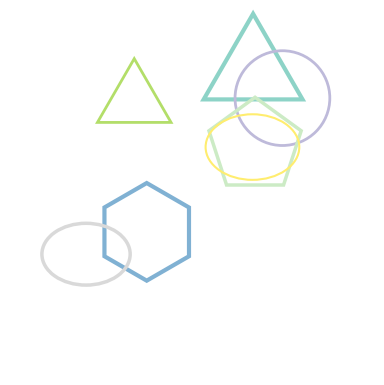[{"shape": "triangle", "thickness": 3, "radius": 0.74, "center": [0.657, 0.816]}, {"shape": "circle", "thickness": 2, "radius": 0.62, "center": [0.734, 0.745]}, {"shape": "hexagon", "thickness": 3, "radius": 0.63, "center": [0.381, 0.398]}, {"shape": "triangle", "thickness": 2, "radius": 0.55, "center": [0.349, 0.737]}, {"shape": "oval", "thickness": 2.5, "radius": 0.57, "center": [0.223, 0.34]}, {"shape": "pentagon", "thickness": 2.5, "radius": 0.63, "center": [0.662, 0.621]}, {"shape": "oval", "thickness": 1.5, "radius": 0.61, "center": [0.656, 0.618]}]